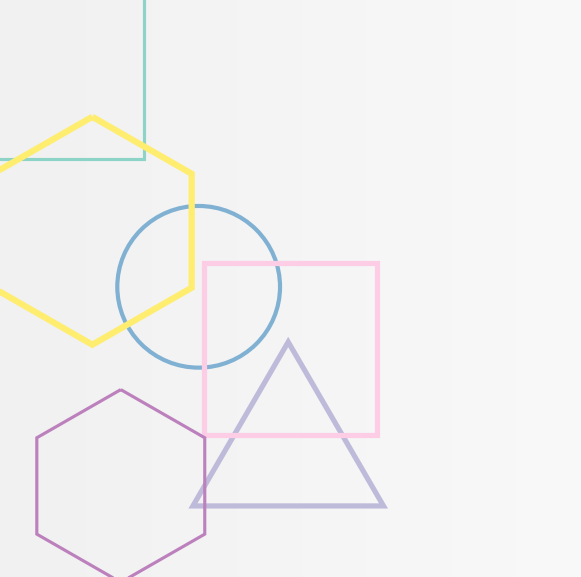[{"shape": "square", "thickness": 1.5, "radius": 0.71, "center": [0.105, 0.867]}, {"shape": "triangle", "thickness": 2.5, "radius": 0.95, "center": [0.496, 0.218]}, {"shape": "circle", "thickness": 2, "radius": 0.7, "center": [0.342, 0.503]}, {"shape": "square", "thickness": 2.5, "radius": 0.74, "center": [0.5, 0.395]}, {"shape": "hexagon", "thickness": 1.5, "radius": 0.83, "center": [0.208, 0.158]}, {"shape": "hexagon", "thickness": 3, "radius": 0.99, "center": [0.159, 0.6]}]